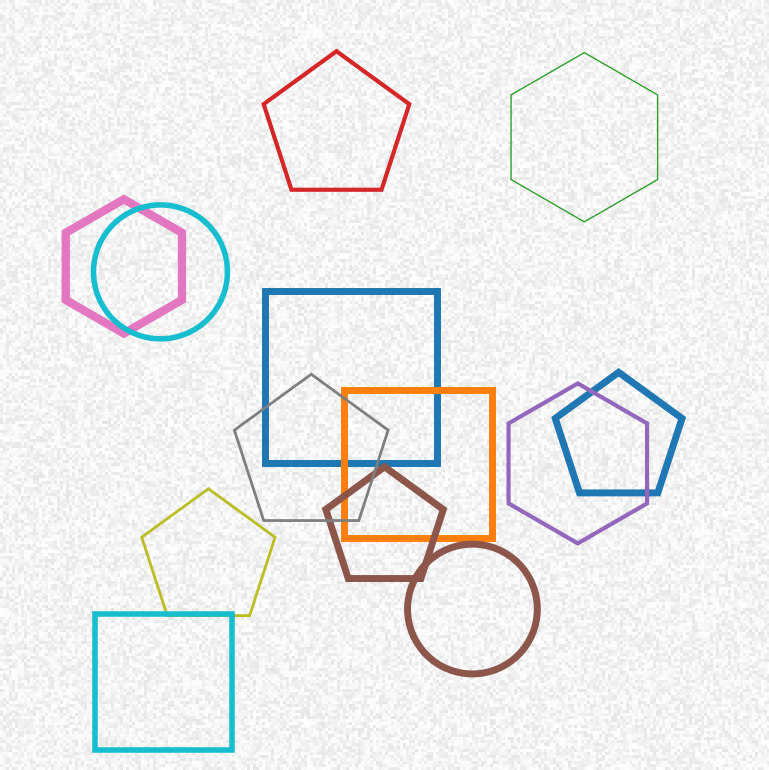[{"shape": "pentagon", "thickness": 2.5, "radius": 0.43, "center": [0.803, 0.43]}, {"shape": "square", "thickness": 2.5, "radius": 0.56, "center": [0.455, 0.511]}, {"shape": "square", "thickness": 2.5, "radius": 0.48, "center": [0.543, 0.397]}, {"shape": "hexagon", "thickness": 0.5, "radius": 0.55, "center": [0.759, 0.822]}, {"shape": "pentagon", "thickness": 1.5, "radius": 0.5, "center": [0.437, 0.834]}, {"shape": "hexagon", "thickness": 1.5, "radius": 0.52, "center": [0.75, 0.398]}, {"shape": "pentagon", "thickness": 2.5, "radius": 0.4, "center": [0.499, 0.314]}, {"shape": "circle", "thickness": 2.5, "radius": 0.42, "center": [0.614, 0.209]}, {"shape": "hexagon", "thickness": 3, "radius": 0.44, "center": [0.161, 0.654]}, {"shape": "pentagon", "thickness": 1, "radius": 0.53, "center": [0.404, 0.409]}, {"shape": "pentagon", "thickness": 1, "radius": 0.46, "center": [0.271, 0.274]}, {"shape": "square", "thickness": 2, "radius": 0.44, "center": [0.212, 0.114]}, {"shape": "circle", "thickness": 2, "radius": 0.43, "center": [0.208, 0.647]}]